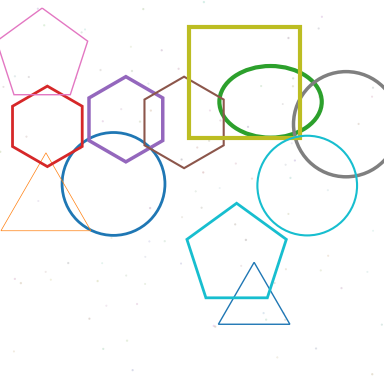[{"shape": "circle", "thickness": 2, "radius": 0.67, "center": [0.295, 0.522]}, {"shape": "triangle", "thickness": 1, "radius": 0.54, "center": [0.66, 0.211]}, {"shape": "triangle", "thickness": 0.5, "radius": 0.67, "center": [0.119, 0.468]}, {"shape": "oval", "thickness": 3, "radius": 0.66, "center": [0.703, 0.735]}, {"shape": "hexagon", "thickness": 2, "radius": 0.52, "center": [0.123, 0.672]}, {"shape": "hexagon", "thickness": 2.5, "radius": 0.55, "center": [0.327, 0.69]}, {"shape": "hexagon", "thickness": 1.5, "radius": 0.59, "center": [0.478, 0.682]}, {"shape": "pentagon", "thickness": 1, "radius": 0.62, "center": [0.109, 0.855]}, {"shape": "circle", "thickness": 2.5, "radius": 0.68, "center": [0.899, 0.677]}, {"shape": "square", "thickness": 3, "radius": 0.72, "center": [0.636, 0.785]}, {"shape": "pentagon", "thickness": 2, "radius": 0.68, "center": [0.615, 0.336]}, {"shape": "circle", "thickness": 1.5, "radius": 0.65, "center": [0.798, 0.518]}]